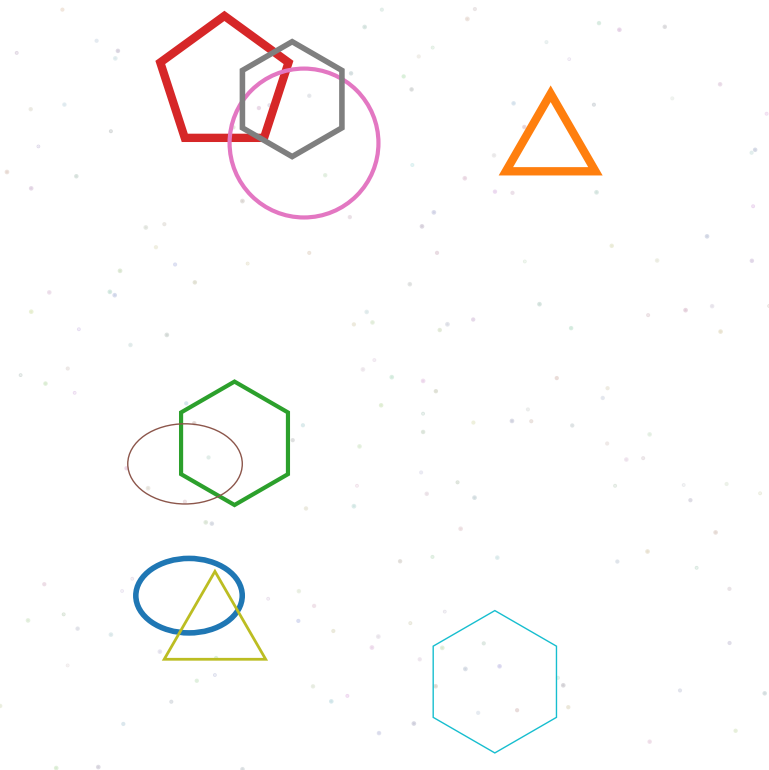[{"shape": "oval", "thickness": 2, "radius": 0.35, "center": [0.245, 0.226]}, {"shape": "triangle", "thickness": 3, "radius": 0.34, "center": [0.715, 0.811]}, {"shape": "hexagon", "thickness": 1.5, "radius": 0.4, "center": [0.305, 0.424]}, {"shape": "pentagon", "thickness": 3, "radius": 0.44, "center": [0.291, 0.892]}, {"shape": "oval", "thickness": 0.5, "radius": 0.37, "center": [0.24, 0.398]}, {"shape": "circle", "thickness": 1.5, "radius": 0.48, "center": [0.395, 0.814]}, {"shape": "hexagon", "thickness": 2, "radius": 0.37, "center": [0.379, 0.871]}, {"shape": "triangle", "thickness": 1, "radius": 0.38, "center": [0.279, 0.182]}, {"shape": "hexagon", "thickness": 0.5, "radius": 0.46, "center": [0.643, 0.115]}]